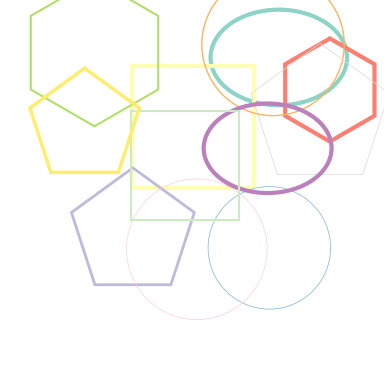[{"shape": "oval", "thickness": 3, "radius": 0.89, "center": [0.724, 0.851]}, {"shape": "square", "thickness": 3, "radius": 0.79, "center": [0.501, 0.67]}, {"shape": "pentagon", "thickness": 2, "radius": 0.84, "center": [0.345, 0.396]}, {"shape": "hexagon", "thickness": 3, "radius": 0.67, "center": [0.857, 0.766]}, {"shape": "circle", "thickness": 0.5, "radius": 0.8, "center": [0.7, 0.356]}, {"shape": "circle", "thickness": 1, "radius": 0.93, "center": [0.709, 0.885]}, {"shape": "hexagon", "thickness": 1.5, "radius": 0.96, "center": [0.245, 0.863]}, {"shape": "circle", "thickness": 0.5, "radius": 0.91, "center": [0.511, 0.353]}, {"shape": "pentagon", "thickness": 0.5, "radius": 0.94, "center": [0.831, 0.699]}, {"shape": "oval", "thickness": 3, "radius": 0.83, "center": [0.695, 0.615]}, {"shape": "square", "thickness": 1.5, "radius": 0.7, "center": [0.481, 0.57]}, {"shape": "pentagon", "thickness": 2.5, "radius": 0.75, "center": [0.22, 0.673]}]